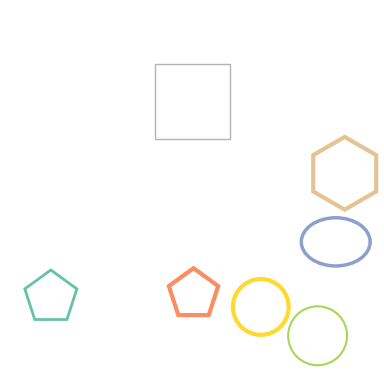[{"shape": "pentagon", "thickness": 2, "radius": 0.36, "center": [0.132, 0.228]}, {"shape": "pentagon", "thickness": 3, "radius": 0.34, "center": [0.503, 0.236]}, {"shape": "oval", "thickness": 2.5, "radius": 0.45, "center": [0.872, 0.372]}, {"shape": "circle", "thickness": 1.5, "radius": 0.38, "center": [0.825, 0.128]}, {"shape": "circle", "thickness": 3, "radius": 0.36, "center": [0.677, 0.203]}, {"shape": "hexagon", "thickness": 3, "radius": 0.47, "center": [0.895, 0.55]}, {"shape": "square", "thickness": 1, "radius": 0.49, "center": [0.5, 0.737]}]